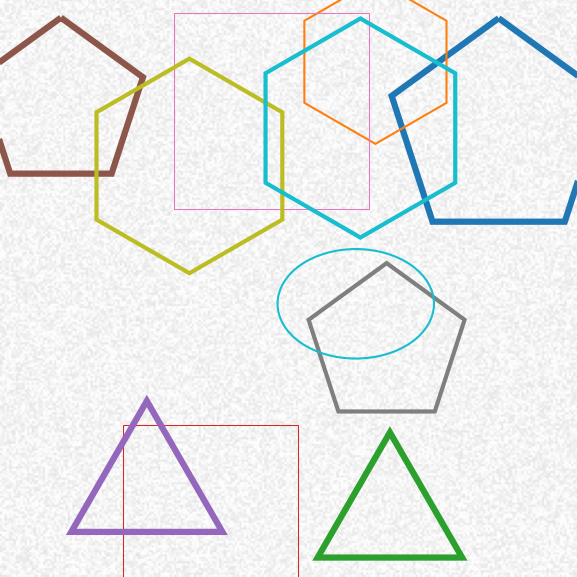[{"shape": "pentagon", "thickness": 3, "radius": 0.97, "center": [0.863, 0.773]}, {"shape": "hexagon", "thickness": 1, "radius": 0.71, "center": [0.65, 0.892]}, {"shape": "triangle", "thickness": 3, "radius": 0.72, "center": [0.675, 0.106]}, {"shape": "square", "thickness": 0.5, "radius": 0.76, "center": [0.364, 0.112]}, {"shape": "triangle", "thickness": 3, "radius": 0.76, "center": [0.254, 0.154]}, {"shape": "pentagon", "thickness": 3, "radius": 0.75, "center": [0.105, 0.819]}, {"shape": "square", "thickness": 0.5, "radius": 0.85, "center": [0.471, 0.807]}, {"shape": "pentagon", "thickness": 2, "radius": 0.71, "center": [0.669, 0.402]}, {"shape": "hexagon", "thickness": 2, "radius": 0.93, "center": [0.328, 0.712]}, {"shape": "hexagon", "thickness": 2, "radius": 0.95, "center": [0.624, 0.777]}, {"shape": "oval", "thickness": 1, "radius": 0.68, "center": [0.616, 0.473]}]